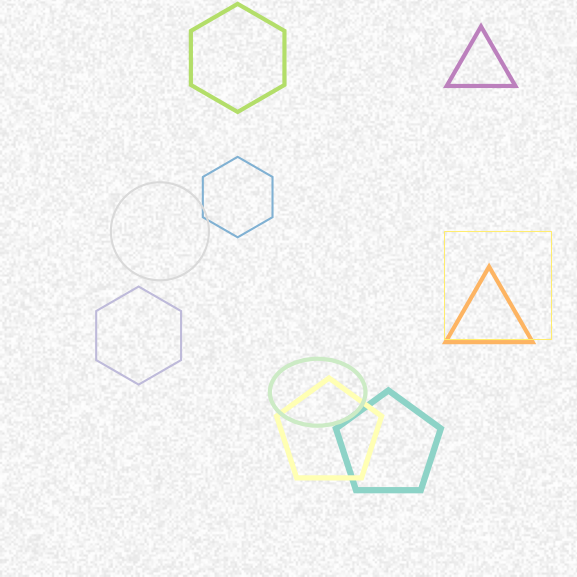[{"shape": "pentagon", "thickness": 3, "radius": 0.48, "center": [0.673, 0.228]}, {"shape": "pentagon", "thickness": 2.5, "radius": 0.48, "center": [0.57, 0.249]}, {"shape": "hexagon", "thickness": 1, "radius": 0.42, "center": [0.24, 0.418]}, {"shape": "hexagon", "thickness": 1, "radius": 0.35, "center": [0.412, 0.658]}, {"shape": "triangle", "thickness": 2, "radius": 0.44, "center": [0.847, 0.45]}, {"shape": "hexagon", "thickness": 2, "radius": 0.47, "center": [0.412, 0.899]}, {"shape": "circle", "thickness": 1, "radius": 0.42, "center": [0.277, 0.599]}, {"shape": "triangle", "thickness": 2, "radius": 0.34, "center": [0.833, 0.885]}, {"shape": "oval", "thickness": 2, "radius": 0.41, "center": [0.55, 0.32]}, {"shape": "square", "thickness": 0.5, "radius": 0.47, "center": [0.861, 0.505]}]